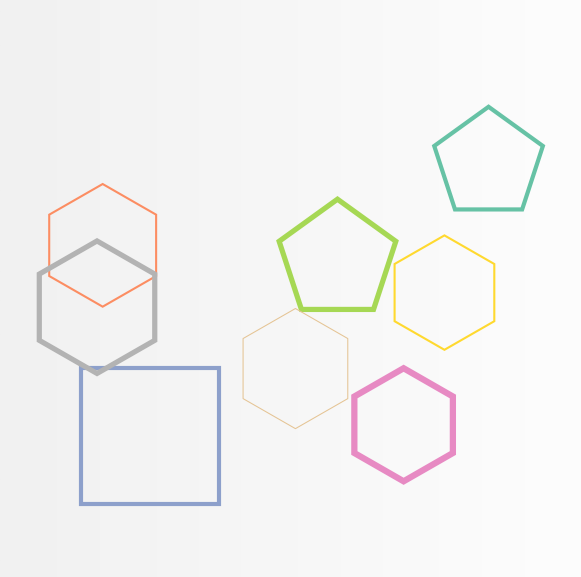[{"shape": "pentagon", "thickness": 2, "radius": 0.49, "center": [0.841, 0.716]}, {"shape": "hexagon", "thickness": 1, "radius": 0.53, "center": [0.177, 0.574]}, {"shape": "square", "thickness": 2, "radius": 0.59, "center": [0.258, 0.244]}, {"shape": "hexagon", "thickness": 3, "radius": 0.49, "center": [0.694, 0.264]}, {"shape": "pentagon", "thickness": 2.5, "radius": 0.53, "center": [0.581, 0.549]}, {"shape": "hexagon", "thickness": 1, "radius": 0.5, "center": [0.765, 0.492]}, {"shape": "hexagon", "thickness": 0.5, "radius": 0.52, "center": [0.508, 0.361]}, {"shape": "hexagon", "thickness": 2.5, "radius": 0.57, "center": [0.167, 0.467]}]